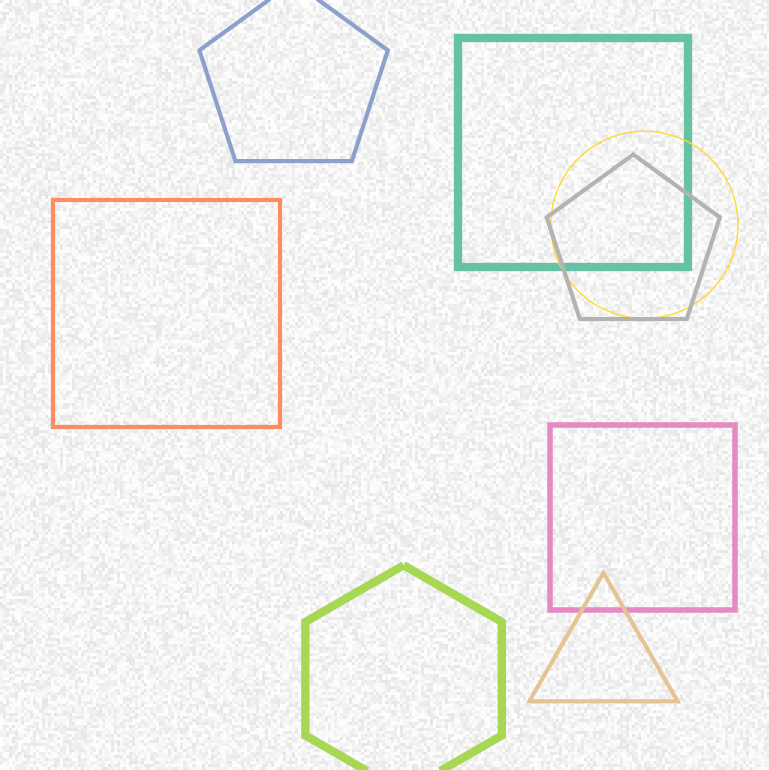[{"shape": "square", "thickness": 3, "radius": 0.75, "center": [0.744, 0.802]}, {"shape": "square", "thickness": 1.5, "radius": 0.74, "center": [0.216, 0.593]}, {"shape": "pentagon", "thickness": 1.5, "radius": 0.64, "center": [0.381, 0.895]}, {"shape": "square", "thickness": 2, "radius": 0.6, "center": [0.834, 0.328]}, {"shape": "hexagon", "thickness": 3, "radius": 0.74, "center": [0.524, 0.119]}, {"shape": "circle", "thickness": 0.5, "radius": 0.61, "center": [0.837, 0.708]}, {"shape": "triangle", "thickness": 1.5, "radius": 0.56, "center": [0.784, 0.145]}, {"shape": "pentagon", "thickness": 1.5, "radius": 0.59, "center": [0.822, 0.681]}]